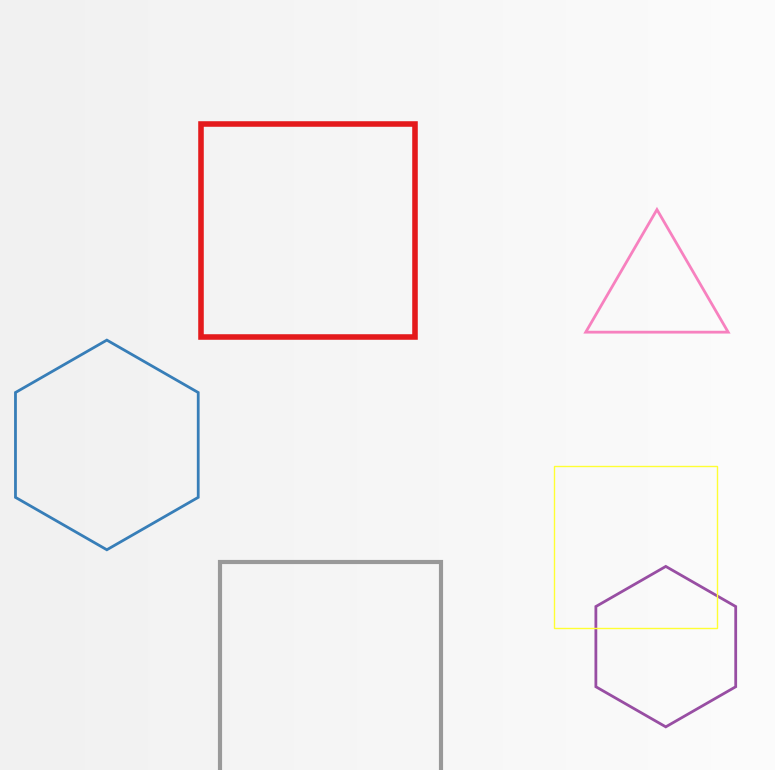[{"shape": "square", "thickness": 2, "radius": 0.69, "center": [0.398, 0.701]}, {"shape": "hexagon", "thickness": 1, "radius": 0.68, "center": [0.138, 0.422]}, {"shape": "hexagon", "thickness": 1, "radius": 0.52, "center": [0.859, 0.16]}, {"shape": "square", "thickness": 0.5, "radius": 0.53, "center": [0.82, 0.29]}, {"shape": "triangle", "thickness": 1, "radius": 0.53, "center": [0.848, 0.622]}, {"shape": "square", "thickness": 1.5, "radius": 0.71, "center": [0.427, 0.127]}]